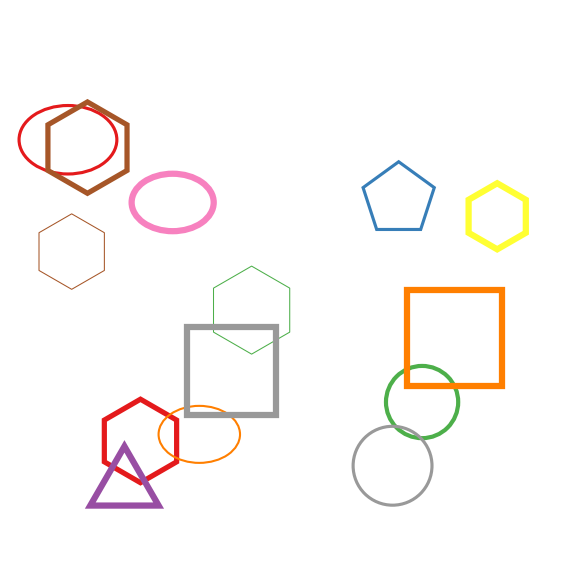[{"shape": "hexagon", "thickness": 2.5, "radius": 0.36, "center": [0.243, 0.236]}, {"shape": "oval", "thickness": 1.5, "radius": 0.42, "center": [0.118, 0.757]}, {"shape": "pentagon", "thickness": 1.5, "radius": 0.32, "center": [0.69, 0.654]}, {"shape": "hexagon", "thickness": 0.5, "radius": 0.38, "center": [0.436, 0.462]}, {"shape": "circle", "thickness": 2, "radius": 0.31, "center": [0.731, 0.303]}, {"shape": "triangle", "thickness": 3, "radius": 0.34, "center": [0.215, 0.158]}, {"shape": "square", "thickness": 3, "radius": 0.42, "center": [0.787, 0.414]}, {"shape": "oval", "thickness": 1, "radius": 0.35, "center": [0.345, 0.247]}, {"shape": "hexagon", "thickness": 3, "radius": 0.29, "center": [0.861, 0.625]}, {"shape": "hexagon", "thickness": 0.5, "radius": 0.33, "center": [0.124, 0.563]}, {"shape": "hexagon", "thickness": 2.5, "radius": 0.4, "center": [0.151, 0.743]}, {"shape": "oval", "thickness": 3, "radius": 0.36, "center": [0.299, 0.649]}, {"shape": "square", "thickness": 3, "radius": 0.38, "center": [0.401, 0.357]}, {"shape": "circle", "thickness": 1.5, "radius": 0.34, "center": [0.68, 0.193]}]